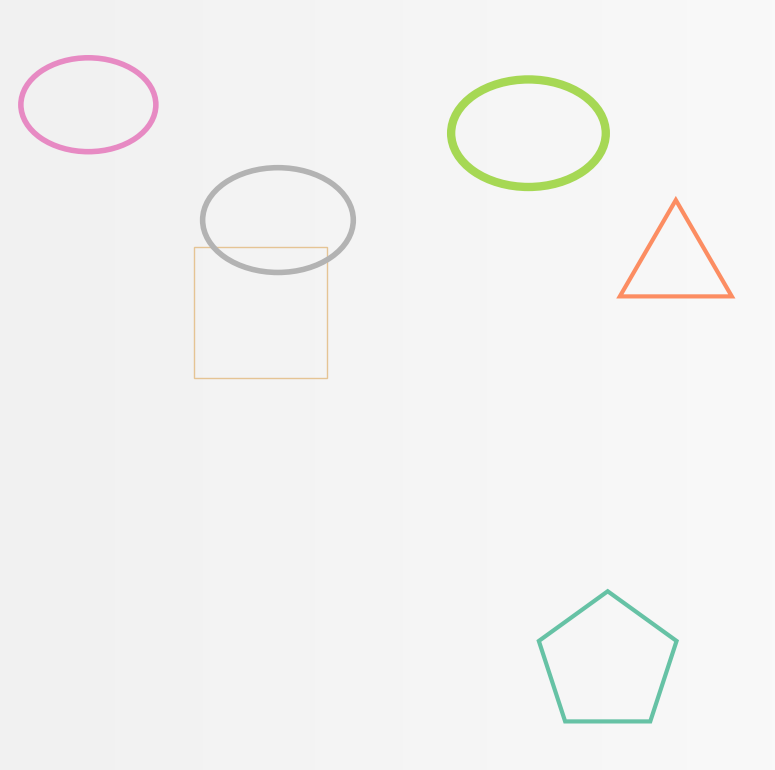[{"shape": "pentagon", "thickness": 1.5, "radius": 0.47, "center": [0.784, 0.139]}, {"shape": "triangle", "thickness": 1.5, "radius": 0.42, "center": [0.872, 0.657]}, {"shape": "oval", "thickness": 2, "radius": 0.44, "center": [0.114, 0.864]}, {"shape": "oval", "thickness": 3, "radius": 0.5, "center": [0.682, 0.827]}, {"shape": "square", "thickness": 0.5, "radius": 0.43, "center": [0.336, 0.594]}, {"shape": "oval", "thickness": 2, "radius": 0.49, "center": [0.359, 0.714]}]